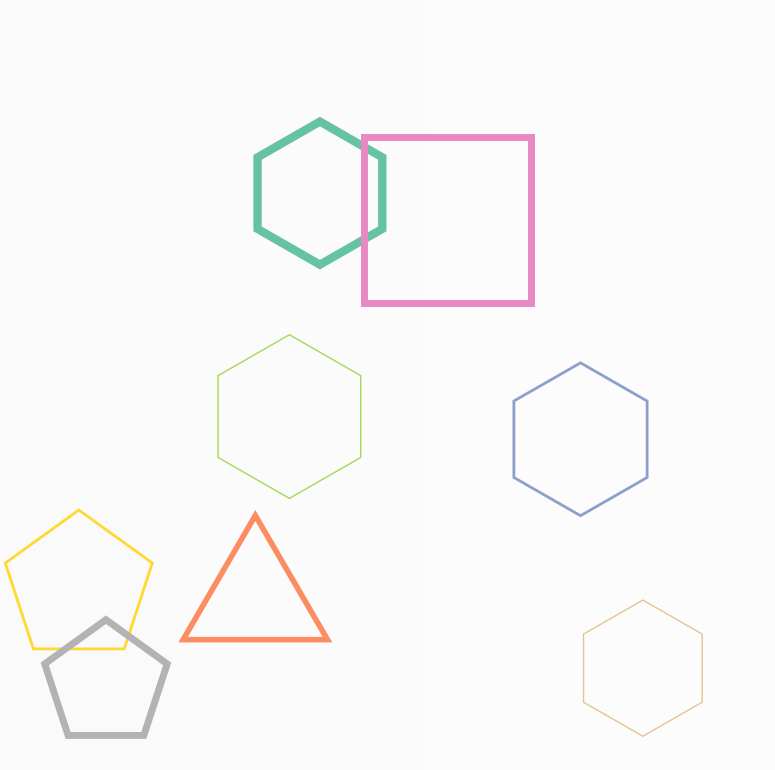[{"shape": "hexagon", "thickness": 3, "radius": 0.46, "center": [0.413, 0.749]}, {"shape": "triangle", "thickness": 2, "radius": 0.54, "center": [0.329, 0.223]}, {"shape": "hexagon", "thickness": 1, "radius": 0.5, "center": [0.749, 0.43]}, {"shape": "square", "thickness": 2.5, "radius": 0.54, "center": [0.577, 0.714]}, {"shape": "hexagon", "thickness": 0.5, "radius": 0.53, "center": [0.373, 0.459]}, {"shape": "pentagon", "thickness": 1, "radius": 0.5, "center": [0.102, 0.238]}, {"shape": "hexagon", "thickness": 0.5, "radius": 0.44, "center": [0.829, 0.132]}, {"shape": "pentagon", "thickness": 2.5, "radius": 0.42, "center": [0.137, 0.112]}]